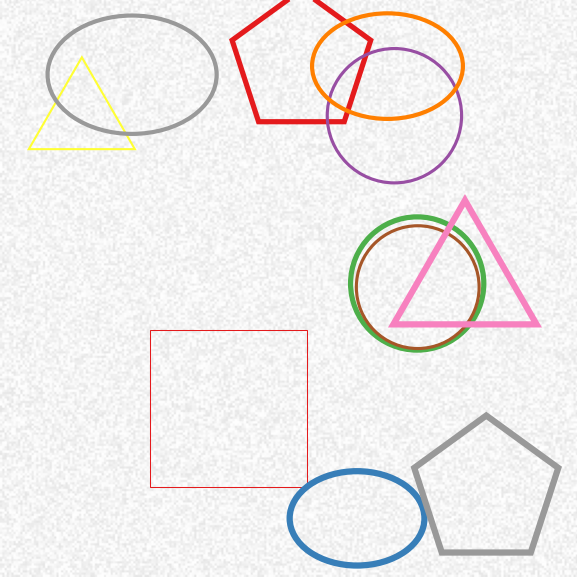[{"shape": "pentagon", "thickness": 2.5, "radius": 0.63, "center": [0.522, 0.89]}, {"shape": "square", "thickness": 0.5, "radius": 0.68, "center": [0.395, 0.291]}, {"shape": "oval", "thickness": 3, "radius": 0.58, "center": [0.618, 0.102]}, {"shape": "circle", "thickness": 2.5, "radius": 0.58, "center": [0.722, 0.508]}, {"shape": "circle", "thickness": 1.5, "radius": 0.58, "center": [0.683, 0.799]}, {"shape": "oval", "thickness": 2, "radius": 0.65, "center": [0.671, 0.885]}, {"shape": "triangle", "thickness": 1, "radius": 0.53, "center": [0.142, 0.794]}, {"shape": "circle", "thickness": 1.5, "radius": 0.53, "center": [0.723, 0.502]}, {"shape": "triangle", "thickness": 3, "radius": 0.72, "center": [0.805, 0.509]}, {"shape": "pentagon", "thickness": 3, "radius": 0.66, "center": [0.842, 0.148]}, {"shape": "oval", "thickness": 2, "radius": 0.73, "center": [0.229, 0.87]}]